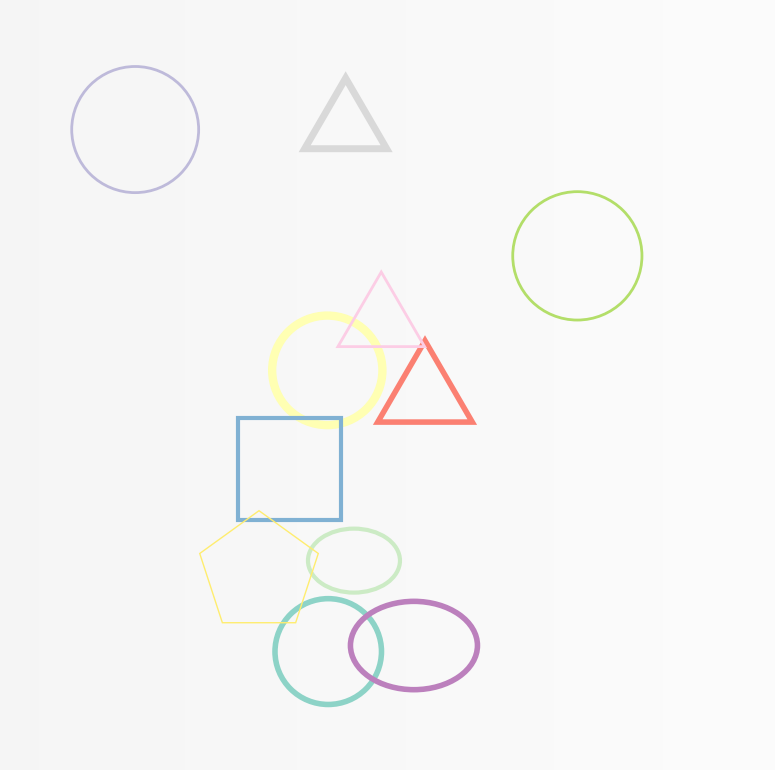[{"shape": "circle", "thickness": 2, "radius": 0.34, "center": [0.424, 0.154]}, {"shape": "circle", "thickness": 3, "radius": 0.36, "center": [0.422, 0.519]}, {"shape": "circle", "thickness": 1, "radius": 0.41, "center": [0.174, 0.832]}, {"shape": "triangle", "thickness": 2, "radius": 0.35, "center": [0.548, 0.487]}, {"shape": "square", "thickness": 1.5, "radius": 0.33, "center": [0.373, 0.391]}, {"shape": "circle", "thickness": 1, "radius": 0.42, "center": [0.745, 0.668]}, {"shape": "triangle", "thickness": 1, "radius": 0.32, "center": [0.492, 0.582]}, {"shape": "triangle", "thickness": 2.5, "radius": 0.31, "center": [0.446, 0.837]}, {"shape": "oval", "thickness": 2, "radius": 0.41, "center": [0.534, 0.162]}, {"shape": "oval", "thickness": 1.5, "radius": 0.3, "center": [0.457, 0.272]}, {"shape": "pentagon", "thickness": 0.5, "radius": 0.4, "center": [0.334, 0.256]}]